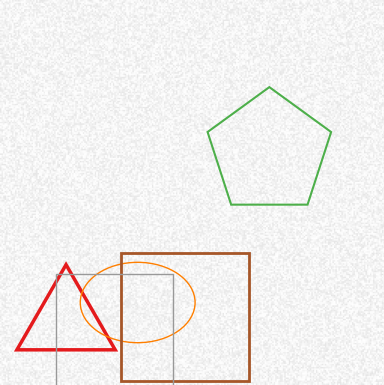[{"shape": "triangle", "thickness": 2.5, "radius": 0.74, "center": [0.172, 0.165]}, {"shape": "pentagon", "thickness": 1.5, "radius": 0.84, "center": [0.7, 0.605]}, {"shape": "oval", "thickness": 1, "radius": 0.75, "center": [0.358, 0.214]}, {"shape": "square", "thickness": 2, "radius": 0.83, "center": [0.481, 0.176]}, {"shape": "square", "thickness": 1, "radius": 0.75, "center": [0.297, 0.138]}]